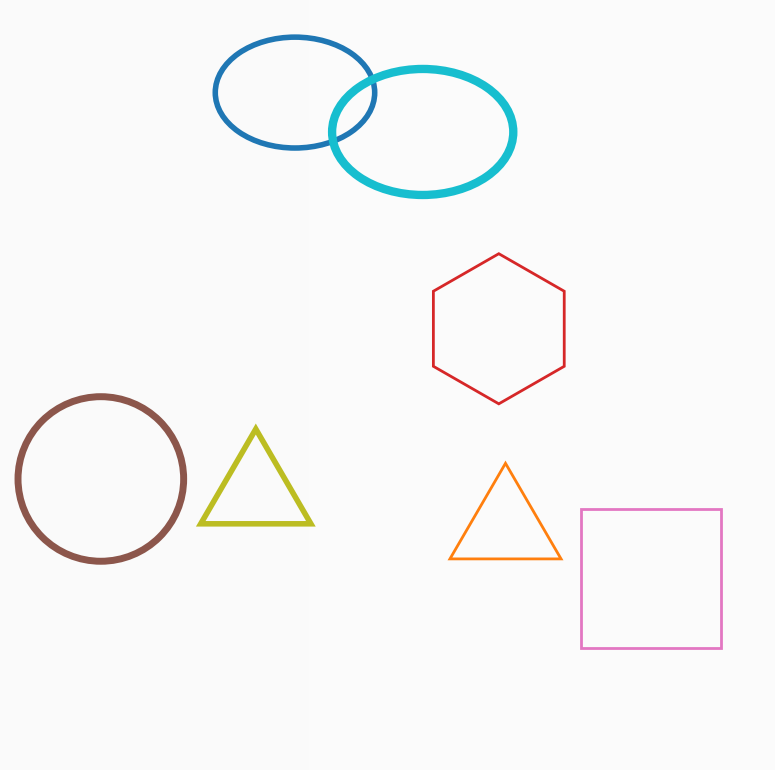[{"shape": "oval", "thickness": 2, "radius": 0.51, "center": [0.381, 0.88]}, {"shape": "triangle", "thickness": 1, "radius": 0.41, "center": [0.652, 0.316]}, {"shape": "hexagon", "thickness": 1, "radius": 0.49, "center": [0.644, 0.573]}, {"shape": "circle", "thickness": 2.5, "radius": 0.53, "center": [0.13, 0.378]}, {"shape": "square", "thickness": 1, "radius": 0.45, "center": [0.84, 0.249]}, {"shape": "triangle", "thickness": 2, "radius": 0.41, "center": [0.33, 0.361]}, {"shape": "oval", "thickness": 3, "radius": 0.58, "center": [0.545, 0.829]}]